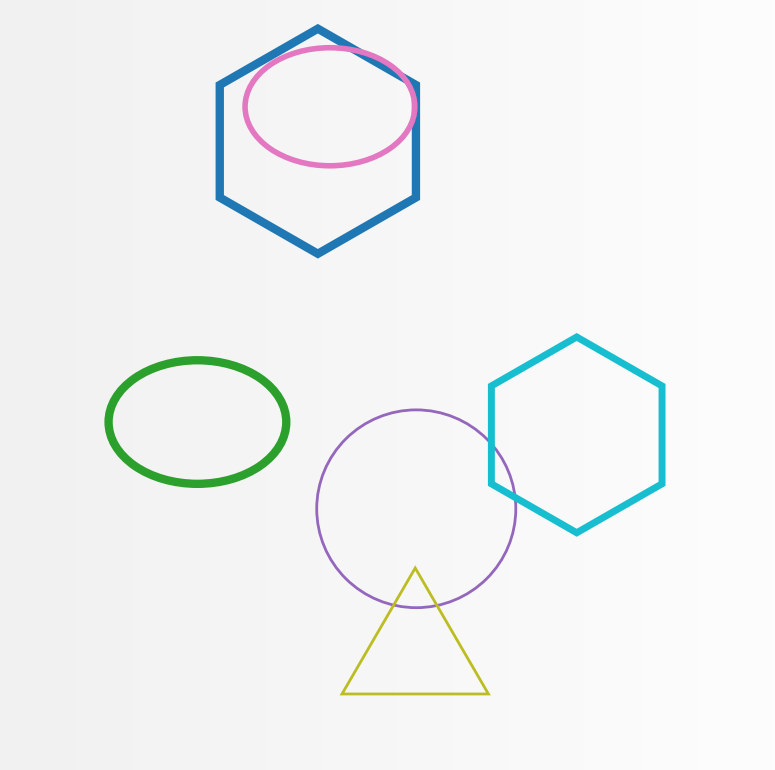[{"shape": "hexagon", "thickness": 3, "radius": 0.73, "center": [0.41, 0.817]}, {"shape": "oval", "thickness": 3, "radius": 0.57, "center": [0.255, 0.452]}, {"shape": "circle", "thickness": 1, "radius": 0.64, "center": [0.537, 0.339]}, {"shape": "oval", "thickness": 2, "radius": 0.55, "center": [0.426, 0.861]}, {"shape": "triangle", "thickness": 1, "radius": 0.55, "center": [0.536, 0.153]}, {"shape": "hexagon", "thickness": 2.5, "radius": 0.64, "center": [0.744, 0.435]}]